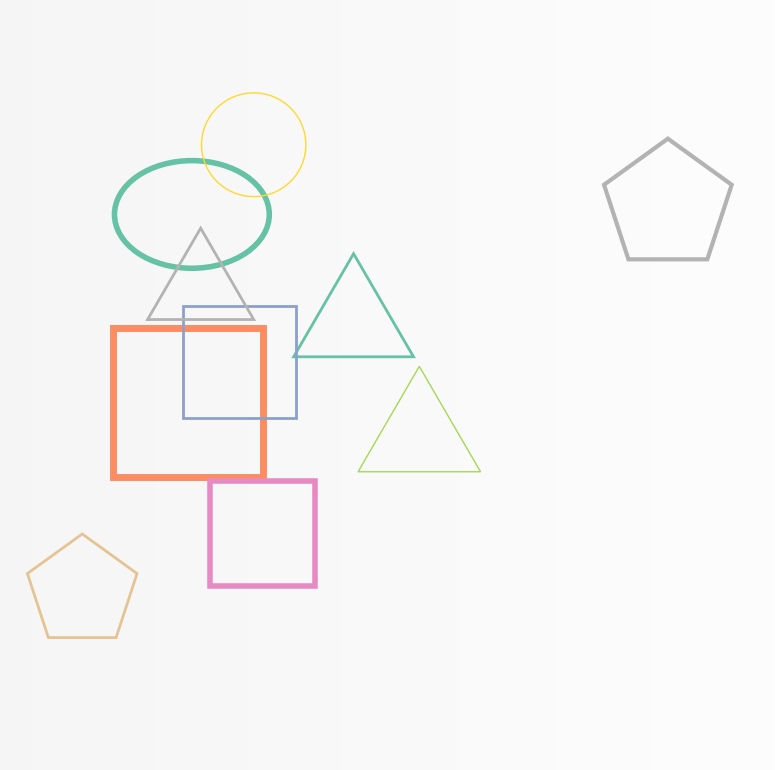[{"shape": "oval", "thickness": 2, "radius": 0.5, "center": [0.248, 0.722]}, {"shape": "triangle", "thickness": 1, "radius": 0.45, "center": [0.456, 0.581]}, {"shape": "square", "thickness": 2.5, "radius": 0.48, "center": [0.243, 0.477]}, {"shape": "square", "thickness": 1, "radius": 0.36, "center": [0.309, 0.53]}, {"shape": "square", "thickness": 2, "radius": 0.34, "center": [0.339, 0.308]}, {"shape": "triangle", "thickness": 0.5, "radius": 0.46, "center": [0.541, 0.433]}, {"shape": "circle", "thickness": 0.5, "radius": 0.34, "center": [0.327, 0.812]}, {"shape": "pentagon", "thickness": 1, "radius": 0.37, "center": [0.106, 0.232]}, {"shape": "triangle", "thickness": 1, "radius": 0.4, "center": [0.259, 0.625]}, {"shape": "pentagon", "thickness": 1.5, "radius": 0.43, "center": [0.862, 0.733]}]